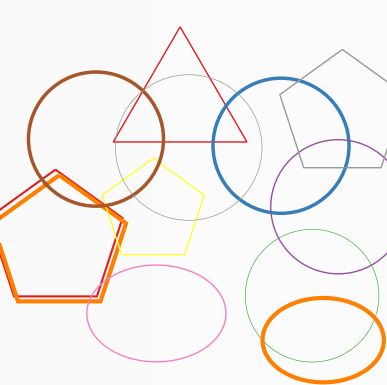[{"shape": "triangle", "thickness": 1, "radius": 1.0, "center": [0.465, 0.731]}, {"shape": "pentagon", "thickness": 1.5, "radius": 0.91, "center": [0.143, 0.377]}, {"shape": "circle", "thickness": 2.5, "radius": 0.88, "center": [0.725, 0.621]}, {"shape": "circle", "thickness": 0.5, "radius": 0.86, "center": [0.805, 0.232]}, {"shape": "circle", "thickness": 1, "radius": 0.87, "center": [0.873, 0.463]}, {"shape": "pentagon", "thickness": 3, "radius": 0.91, "center": [0.153, 0.364]}, {"shape": "oval", "thickness": 3, "radius": 0.78, "center": [0.834, 0.116]}, {"shape": "pentagon", "thickness": 1, "radius": 0.69, "center": [0.395, 0.45]}, {"shape": "circle", "thickness": 2.5, "radius": 0.87, "center": [0.248, 0.639]}, {"shape": "oval", "thickness": 1, "radius": 0.9, "center": [0.404, 0.186]}, {"shape": "pentagon", "thickness": 1, "radius": 0.85, "center": [0.884, 0.702]}, {"shape": "circle", "thickness": 0.5, "radius": 0.95, "center": [0.487, 0.617]}]